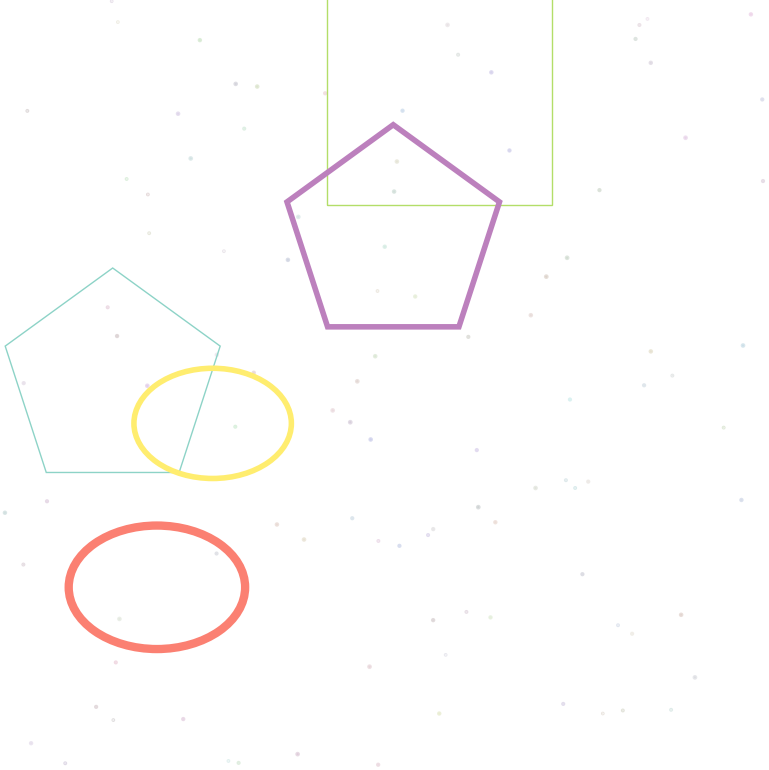[{"shape": "pentagon", "thickness": 0.5, "radius": 0.73, "center": [0.146, 0.505]}, {"shape": "oval", "thickness": 3, "radius": 0.57, "center": [0.204, 0.237]}, {"shape": "square", "thickness": 0.5, "radius": 0.73, "center": [0.571, 0.88]}, {"shape": "pentagon", "thickness": 2, "radius": 0.73, "center": [0.511, 0.693]}, {"shape": "oval", "thickness": 2, "radius": 0.51, "center": [0.276, 0.45]}]